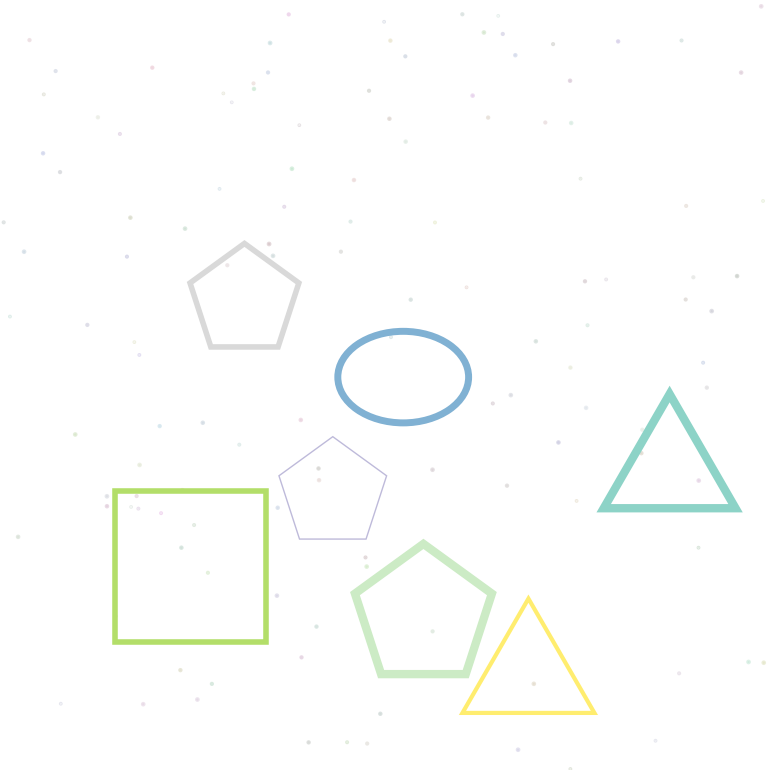[{"shape": "triangle", "thickness": 3, "radius": 0.49, "center": [0.87, 0.389]}, {"shape": "pentagon", "thickness": 0.5, "radius": 0.37, "center": [0.432, 0.359]}, {"shape": "oval", "thickness": 2.5, "radius": 0.42, "center": [0.524, 0.51]}, {"shape": "square", "thickness": 2, "radius": 0.49, "center": [0.247, 0.264]}, {"shape": "pentagon", "thickness": 2, "radius": 0.37, "center": [0.317, 0.61]}, {"shape": "pentagon", "thickness": 3, "radius": 0.47, "center": [0.55, 0.2]}, {"shape": "triangle", "thickness": 1.5, "radius": 0.49, "center": [0.686, 0.124]}]